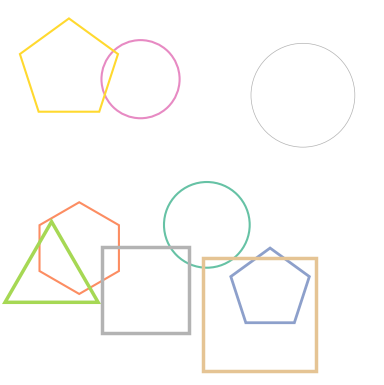[{"shape": "circle", "thickness": 1.5, "radius": 0.56, "center": [0.537, 0.416]}, {"shape": "hexagon", "thickness": 1.5, "radius": 0.6, "center": [0.206, 0.356]}, {"shape": "pentagon", "thickness": 2, "radius": 0.54, "center": [0.702, 0.249]}, {"shape": "circle", "thickness": 1.5, "radius": 0.51, "center": [0.365, 0.794]}, {"shape": "triangle", "thickness": 2.5, "radius": 0.7, "center": [0.134, 0.285]}, {"shape": "pentagon", "thickness": 1.5, "radius": 0.67, "center": [0.179, 0.818]}, {"shape": "square", "thickness": 2.5, "radius": 0.74, "center": [0.674, 0.182]}, {"shape": "square", "thickness": 2.5, "radius": 0.56, "center": [0.378, 0.247]}, {"shape": "circle", "thickness": 0.5, "radius": 0.67, "center": [0.787, 0.753]}]